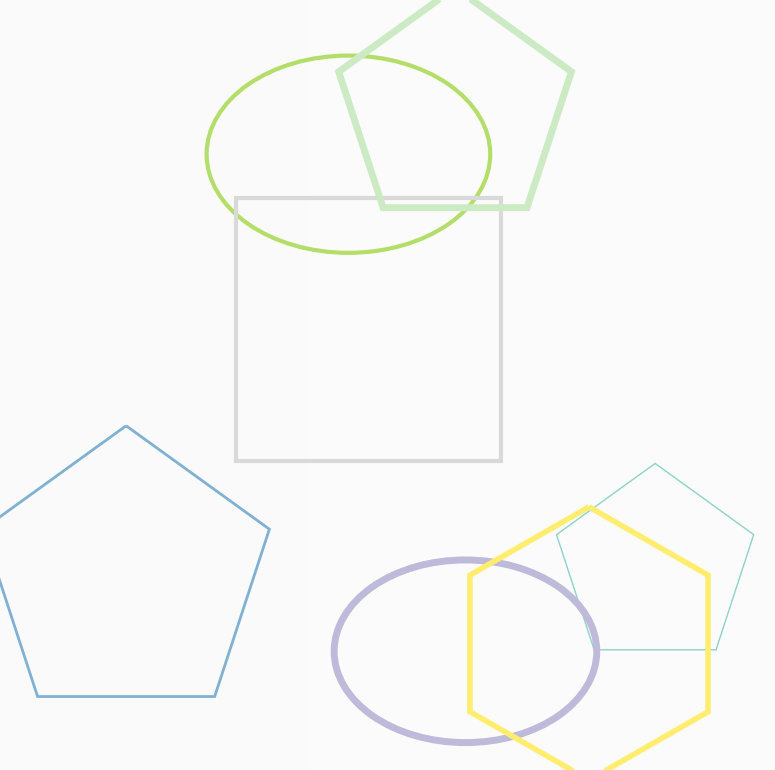[{"shape": "pentagon", "thickness": 0.5, "radius": 0.67, "center": [0.845, 0.264]}, {"shape": "oval", "thickness": 2.5, "radius": 0.85, "center": [0.601, 0.154]}, {"shape": "pentagon", "thickness": 1, "radius": 0.97, "center": [0.163, 0.253]}, {"shape": "oval", "thickness": 1.5, "radius": 0.91, "center": [0.45, 0.8]}, {"shape": "square", "thickness": 1.5, "radius": 0.85, "center": [0.476, 0.572]}, {"shape": "pentagon", "thickness": 2.5, "radius": 0.79, "center": [0.587, 0.858]}, {"shape": "hexagon", "thickness": 2, "radius": 0.89, "center": [0.76, 0.164]}]